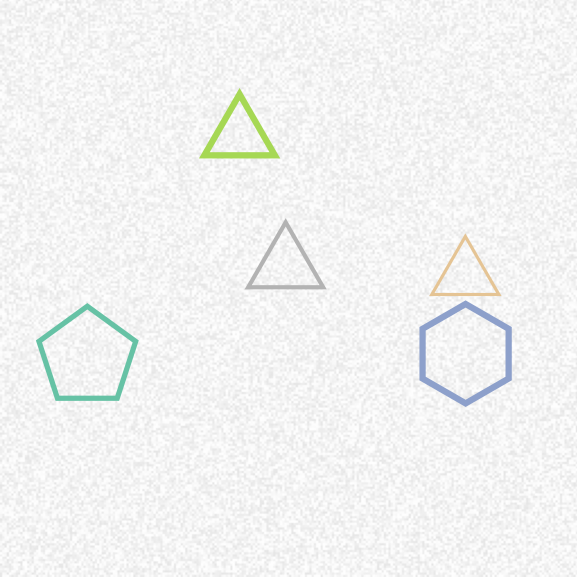[{"shape": "pentagon", "thickness": 2.5, "radius": 0.44, "center": [0.151, 0.381]}, {"shape": "hexagon", "thickness": 3, "radius": 0.43, "center": [0.806, 0.387]}, {"shape": "triangle", "thickness": 3, "radius": 0.35, "center": [0.415, 0.765]}, {"shape": "triangle", "thickness": 1.5, "radius": 0.34, "center": [0.806, 0.523]}, {"shape": "triangle", "thickness": 2, "radius": 0.37, "center": [0.495, 0.539]}]